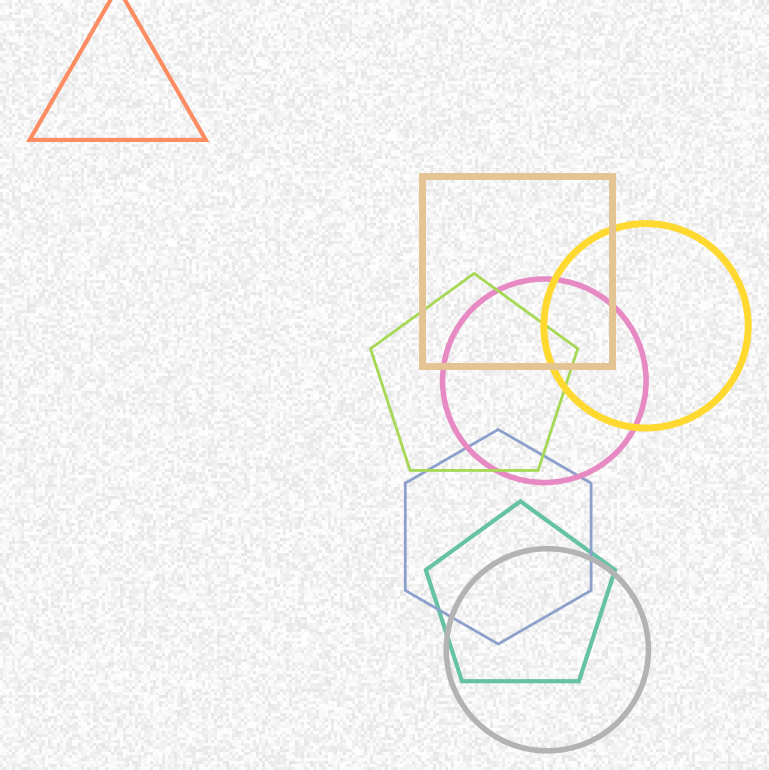[{"shape": "pentagon", "thickness": 1.5, "radius": 0.65, "center": [0.676, 0.22]}, {"shape": "triangle", "thickness": 1.5, "radius": 0.66, "center": [0.153, 0.884]}, {"shape": "hexagon", "thickness": 1, "radius": 0.7, "center": [0.647, 0.303]}, {"shape": "circle", "thickness": 2, "radius": 0.66, "center": [0.707, 0.505]}, {"shape": "pentagon", "thickness": 1, "radius": 0.71, "center": [0.616, 0.503]}, {"shape": "circle", "thickness": 2.5, "radius": 0.66, "center": [0.839, 0.577]}, {"shape": "square", "thickness": 2.5, "radius": 0.62, "center": [0.671, 0.648]}, {"shape": "circle", "thickness": 2, "radius": 0.66, "center": [0.711, 0.156]}]